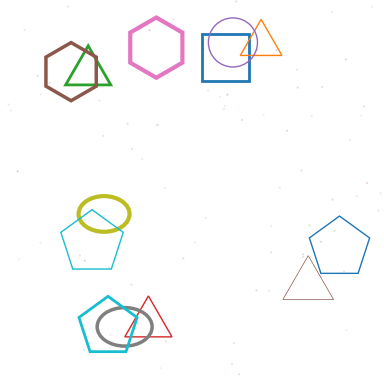[{"shape": "square", "thickness": 2, "radius": 0.3, "center": [0.586, 0.85]}, {"shape": "pentagon", "thickness": 1, "radius": 0.41, "center": [0.882, 0.357]}, {"shape": "triangle", "thickness": 1, "radius": 0.31, "center": [0.678, 0.887]}, {"shape": "triangle", "thickness": 2, "radius": 0.34, "center": [0.229, 0.813]}, {"shape": "triangle", "thickness": 1, "radius": 0.35, "center": [0.385, 0.16]}, {"shape": "circle", "thickness": 1, "radius": 0.32, "center": [0.605, 0.89]}, {"shape": "hexagon", "thickness": 2.5, "radius": 0.38, "center": [0.185, 0.814]}, {"shape": "triangle", "thickness": 0.5, "radius": 0.38, "center": [0.801, 0.26]}, {"shape": "hexagon", "thickness": 3, "radius": 0.39, "center": [0.406, 0.876]}, {"shape": "oval", "thickness": 2.5, "radius": 0.36, "center": [0.324, 0.151]}, {"shape": "oval", "thickness": 3, "radius": 0.33, "center": [0.27, 0.444]}, {"shape": "pentagon", "thickness": 2, "radius": 0.4, "center": [0.281, 0.151]}, {"shape": "pentagon", "thickness": 1, "radius": 0.43, "center": [0.239, 0.37]}]